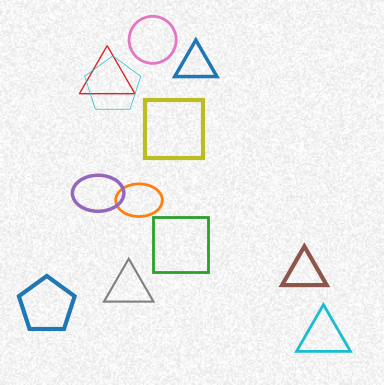[{"shape": "triangle", "thickness": 2.5, "radius": 0.32, "center": [0.509, 0.833]}, {"shape": "pentagon", "thickness": 3, "radius": 0.38, "center": [0.121, 0.207]}, {"shape": "oval", "thickness": 2, "radius": 0.3, "center": [0.361, 0.48]}, {"shape": "square", "thickness": 2, "radius": 0.36, "center": [0.469, 0.365]}, {"shape": "triangle", "thickness": 1, "radius": 0.42, "center": [0.278, 0.798]}, {"shape": "oval", "thickness": 2.5, "radius": 0.33, "center": [0.255, 0.498]}, {"shape": "triangle", "thickness": 3, "radius": 0.34, "center": [0.791, 0.293]}, {"shape": "circle", "thickness": 2, "radius": 0.31, "center": [0.396, 0.897]}, {"shape": "triangle", "thickness": 1.5, "radius": 0.37, "center": [0.334, 0.254]}, {"shape": "square", "thickness": 3, "radius": 0.38, "center": [0.452, 0.665]}, {"shape": "pentagon", "thickness": 0.5, "radius": 0.38, "center": [0.293, 0.778]}, {"shape": "triangle", "thickness": 2, "radius": 0.4, "center": [0.84, 0.128]}]